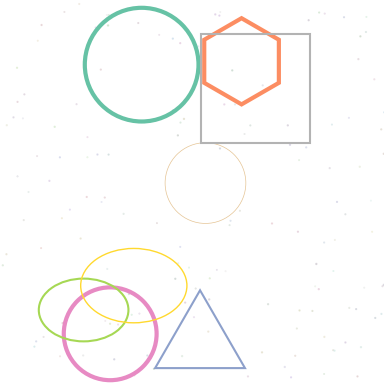[{"shape": "circle", "thickness": 3, "radius": 0.74, "center": [0.368, 0.832]}, {"shape": "hexagon", "thickness": 3, "radius": 0.56, "center": [0.627, 0.841]}, {"shape": "triangle", "thickness": 1.5, "radius": 0.67, "center": [0.52, 0.111]}, {"shape": "circle", "thickness": 3, "radius": 0.6, "center": [0.286, 0.133]}, {"shape": "oval", "thickness": 1.5, "radius": 0.58, "center": [0.217, 0.195]}, {"shape": "oval", "thickness": 1, "radius": 0.69, "center": [0.348, 0.258]}, {"shape": "circle", "thickness": 0.5, "radius": 0.52, "center": [0.534, 0.524]}, {"shape": "square", "thickness": 1.5, "radius": 0.71, "center": [0.664, 0.771]}]